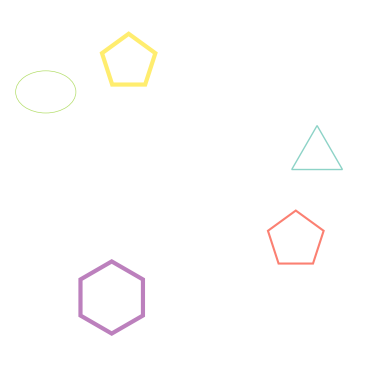[{"shape": "triangle", "thickness": 1, "radius": 0.38, "center": [0.824, 0.598]}, {"shape": "pentagon", "thickness": 1.5, "radius": 0.38, "center": [0.768, 0.377]}, {"shape": "oval", "thickness": 0.5, "radius": 0.39, "center": [0.119, 0.761]}, {"shape": "hexagon", "thickness": 3, "radius": 0.47, "center": [0.29, 0.227]}, {"shape": "pentagon", "thickness": 3, "radius": 0.36, "center": [0.334, 0.839]}]